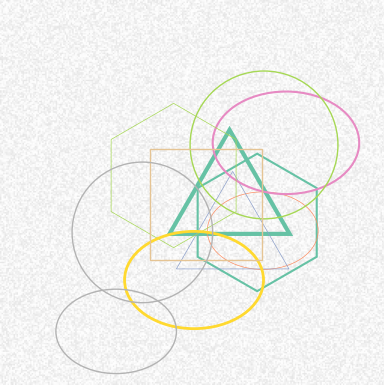[{"shape": "hexagon", "thickness": 1.5, "radius": 0.89, "center": [0.668, 0.422]}, {"shape": "triangle", "thickness": 3, "radius": 0.9, "center": [0.596, 0.483]}, {"shape": "oval", "thickness": 0.5, "radius": 0.72, "center": [0.682, 0.401]}, {"shape": "triangle", "thickness": 0.5, "radius": 0.84, "center": [0.604, 0.386]}, {"shape": "oval", "thickness": 1.5, "radius": 0.95, "center": [0.743, 0.629]}, {"shape": "circle", "thickness": 1, "radius": 0.96, "center": [0.686, 0.624]}, {"shape": "hexagon", "thickness": 0.5, "radius": 0.94, "center": [0.451, 0.544]}, {"shape": "oval", "thickness": 2, "radius": 0.9, "center": [0.504, 0.273]}, {"shape": "square", "thickness": 1, "radius": 0.73, "center": [0.535, 0.469]}, {"shape": "circle", "thickness": 1, "radius": 0.91, "center": [0.37, 0.396]}, {"shape": "oval", "thickness": 1, "radius": 0.78, "center": [0.302, 0.139]}]